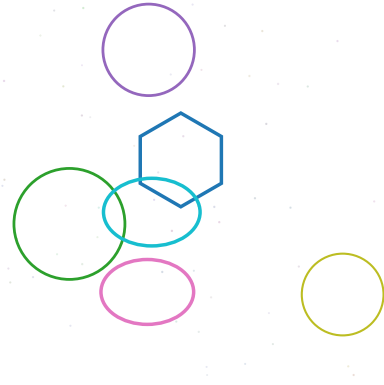[{"shape": "hexagon", "thickness": 2.5, "radius": 0.61, "center": [0.47, 0.585]}, {"shape": "circle", "thickness": 2, "radius": 0.72, "center": [0.18, 0.418]}, {"shape": "circle", "thickness": 2, "radius": 0.59, "center": [0.386, 0.871]}, {"shape": "oval", "thickness": 2.5, "radius": 0.6, "center": [0.383, 0.242]}, {"shape": "circle", "thickness": 1.5, "radius": 0.53, "center": [0.89, 0.235]}, {"shape": "oval", "thickness": 2.5, "radius": 0.63, "center": [0.394, 0.449]}]